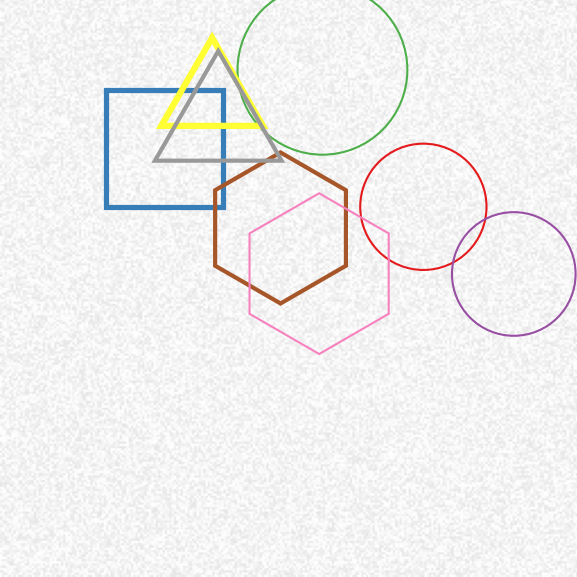[{"shape": "circle", "thickness": 1, "radius": 0.55, "center": [0.733, 0.641]}, {"shape": "square", "thickness": 2.5, "radius": 0.51, "center": [0.285, 0.742]}, {"shape": "circle", "thickness": 1, "radius": 0.74, "center": [0.558, 0.878]}, {"shape": "circle", "thickness": 1, "radius": 0.54, "center": [0.89, 0.525]}, {"shape": "triangle", "thickness": 3, "radius": 0.51, "center": [0.367, 0.832]}, {"shape": "hexagon", "thickness": 2, "radius": 0.65, "center": [0.486, 0.604]}, {"shape": "hexagon", "thickness": 1, "radius": 0.7, "center": [0.553, 0.525]}, {"shape": "triangle", "thickness": 2, "radius": 0.63, "center": [0.378, 0.784]}]